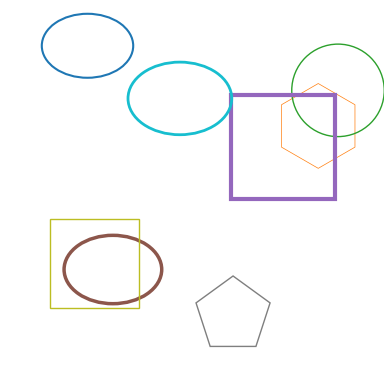[{"shape": "oval", "thickness": 1.5, "radius": 0.59, "center": [0.227, 0.881]}, {"shape": "hexagon", "thickness": 0.5, "radius": 0.55, "center": [0.827, 0.673]}, {"shape": "circle", "thickness": 1, "radius": 0.6, "center": [0.878, 0.765]}, {"shape": "square", "thickness": 3, "radius": 0.67, "center": [0.734, 0.618]}, {"shape": "oval", "thickness": 2.5, "radius": 0.63, "center": [0.293, 0.3]}, {"shape": "pentagon", "thickness": 1, "radius": 0.51, "center": [0.605, 0.182]}, {"shape": "square", "thickness": 1, "radius": 0.58, "center": [0.245, 0.316]}, {"shape": "oval", "thickness": 2, "radius": 0.67, "center": [0.467, 0.744]}]